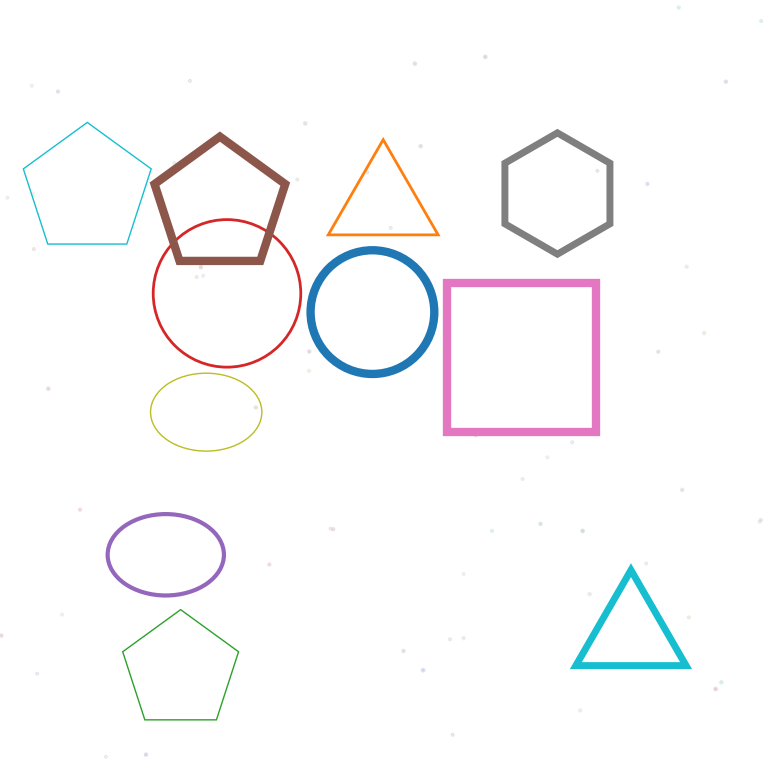[{"shape": "circle", "thickness": 3, "radius": 0.4, "center": [0.484, 0.595]}, {"shape": "triangle", "thickness": 1, "radius": 0.41, "center": [0.498, 0.736]}, {"shape": "pentagon", "thickness": 0.5, "radius": 0.4, "center": [0.235, 0.129]}, {"shape": "circle", "thickness": 1, "radius": 0.48, "center": [0.295, 0.619]}, {"shape": "oval", "thickness": 1.5, "radius": 0.38, "center": [0.215, 0.279]}, {"shape": "pentagon", "thickness": 3, "radius": 0.45, "center": [0.286, 0.733]}, {"shape": "square", "thickness": 3, "radius": 0.48, "center": [0.678, 0.536]}, {"shape": "hexagon", "thickness": 2.5, "radius": 0.39, "center": [0.724, 0.749]}, {"shape": "oval", "thickness": 0.5, "radius": 0.36, "center": [0.268, 0.465]}, {"shape": "triangle", "thickness": 2.5, "radius": 0.41, "center": [0.819, 0.177]}, {"shape": "pentagon", "thickness": 0.5, "radius": 0.44, "center": [0.113, 0.754]}]